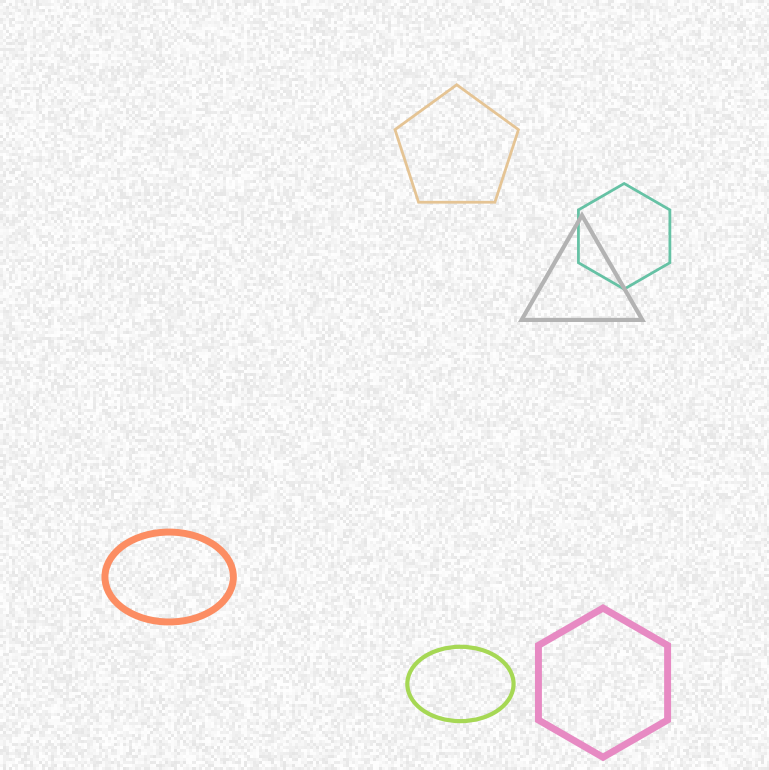[{"shape": "hexagon", "thickness": 1, "radius": 0.34, "center": [0.811, 0.693]}, {"shape": "oval", "thickness": 2.5, "radius": 0.42, "center": [0.22, 0.251]}, {"shape": "hexagon", "thickness": 2.5, "radius": 0.48, "center": [0.783, 0.113]}, {"shape": "oval", "thickness": 1.5, "radius": 0.34, "center": [0.598, 0.112]}, {"shape": "pentagon", "thickness": 1, "radius": 0.42, "center": [0.593, 0.806]}, {"shape": "triangle", "thickness": 1.5, "radius": 0.45, "center": [0.756, 0.63]}]